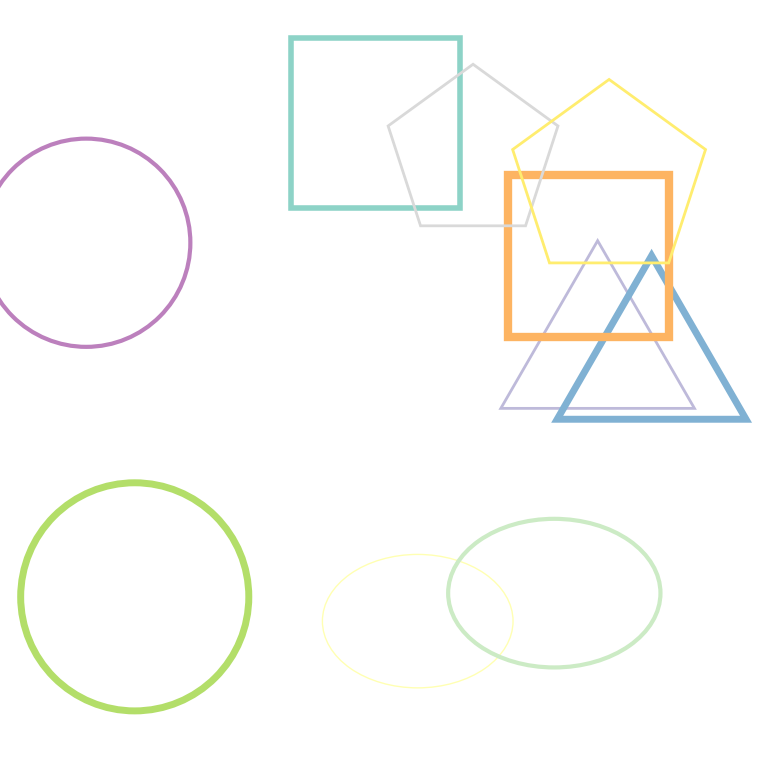[{"shape": "square", "thickness": 2, "radius": 0.55, "center": [0.488, 0.84]}, {"shape": "oval", "thickness": 0.5, "radius": 0.62, "center": [0.542, 0.193]}, {"shape": "triangle", "thickness": 1, "radius": 0.73, "center": [0.776, 0.542]}, {"shape": "triangle", "thickness": 2.5, "radius": 0.71, "center": [0.846, 0.526]}, {"shape": "square", "thickness": 3, "radius": 0.52, "center": [0.764, 0.668]}, {"shape": "circle", "thickness": 2.5, "radius": 0.74, "center": [0.175, 0.225]}, {"shape": "pentagon", "thickness": 1, "radius": 0.58, "center": [0.614, 0.801]}, {"shape": "circle", "thickness": 1.5, "radius": 0.68, "center": [0.112, 0.685]}, {"shape": "oval", "thickness": 1.5, "radius": 0.69, "center": [0.72, 0.23]}, {"shape": "pentagon", "thickness": 1, "radius": 0.66, "center": [0.791, 0.765]}]